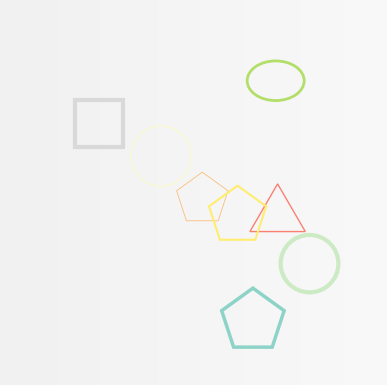[{"shape": "pentagon", "thickness": 2.5, "radius": 0.42, "center": [0.653, 0.167]}, {"shape": "circle", "thickness": 0.5, "radius": 0.39, "center": [0.415, 0.595]}, {"shape": "triangle", "thickness": 1, "radius": 0.41, "center": [0.716, 0.44]}, {"shape": "pentagon", "thickness": 0.5, "radius": 0.35, "center": [0.522, 0.483]}, {"shape": "oval", "thickness": 2, "radius": 0.37, "center": [0.711, 0.79]}, {"shape": "square", "thickness": 3, "radius": 0.31, "center": [0.255, 0.679]}, {"shape": "circle", "thickness": 3, "radius": 0.37, "center": [0.799, 0.315]}, {"shape": "pentagon", "thickness": 1.5, "radius": 0.39, "center": [0.613, 0.44]}]